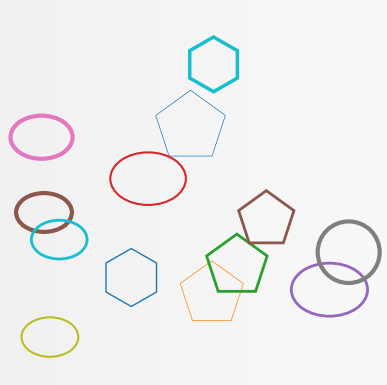[{"shape": "pentagon", "thickness": 0.5, "radius": 0.47, "center": [0.492, 0.671]}, {"shape": "hexagon", "thickness": 1, "radius": 0.38, "center": [0.339, 0.279]}, {"shape": "pentagon", "thickness": 0.5, "radius": 0.43, "center": [0.547, 0.237]}, {"shape": "pentagon", "thickness": 2, "radius": 0.41, "center": [0.611, 0.31]}, {"shape": "oval", "thickness": 1.5, "radius": 0.49, "center": [0.382, 0.536]}, {"shape": "oval", "thickness": 2, "radius": 0.49, "center": [0.85, 0.248]}, {"shape": "oval", "thickness": 3, "radius": 0.36, "center": [0.114, 0.448]}, {"shape": "pentagon", "thickness": 2, "radius": 0.37, "center": [0.687, 0.43]}, {"shape": "oval", "thickness": 3, "radius": 0.4, "center": [0.107, 0.644]}, {"shape": "circle", "thickness": 3, "radius": 0.4, "center": [0.9, 0.345]}, {"shape": "oval", "thickness": 1.5, "radius": 0.37, "center": [0.129, 0.125]}, {"shape": "hexagon", "thickness": 2.5, "radius": 0.36, "center": [0.551, 0.833]}, {"shape": "oval", "thickness": 2, "radius": 0.36, "center": [0.153, 0.378]}]